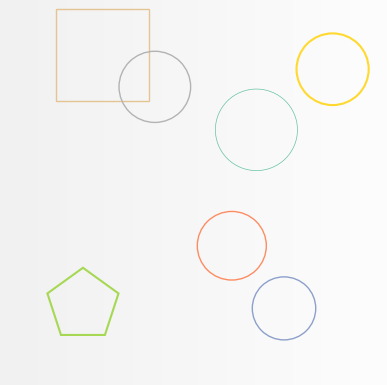[{"shape": "circle", "thickness": 0.5, "radius": 0.53, "center": [0.662, 0.663]}, {"shape": "circle", "thickness": 1, "radius": 0.45, "center": [0.598, 0.362]}, {"shape": "circle", "thickness": 1, "radius": 0.41, "center": [0.733, 0.199]}, {"shape": "pentagon", "thickness": 1.5, "radius": 0.48, "center": [0.214, 0.208]}, {"shape": "circle", "thickness": 1.5, "radius": 0.47, "center": [0.858, 0.82]}, {"shape": "square", "thickness": 1, "radius": 0.6, "center": [0.265, 0.856]}, {"shape": "circle", "thickness": 1, "radius": 0.46, "center": [0.4, 0.774]}]